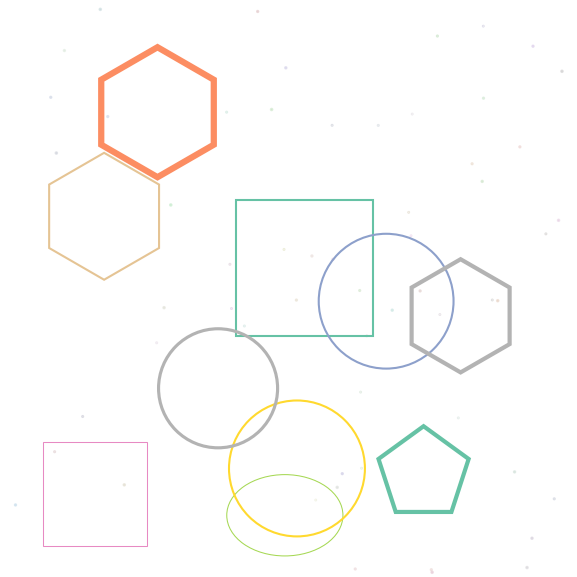[{"shape": "square", "thickness": 1, "radius": 0.59, "center": [0.527, 0.536]}, {"shape": "pentagon", "thickness": 2, "radius": 0.41, "center": [0.733, 0.179]}, {"shape": "hexagon", "thickness": 3, "radius": 0.56, "center": [0.273, 0.805]}, {"shape": "circle", "thickness": 1, "radius": 0.58, "center": [0.669, 0.478]}, {"shape": "square", "thickness": 0.5, "radius": 0.45, "center": [0.165, 0.144]}, {"shape": "oval", "thickness": 0.5, "radius": 0.5, "center": [0.493, 0.107]}, {"shape": "circle", "thickness": 1, "radius": 0.59, "center": [0.514, 0.188]}, {"shape": "hexagon", "thickness": 1, "radius": 0.55, "center": [0.18, 0.625]}, {"shape": "circle", "thickness": 1.5, "radius": 0.52, "center": [0.378, 0.327]}, {"shape": "hexagon", "thickness": 2, "radius": 0.49, "center": [0.798, 0.452]}]